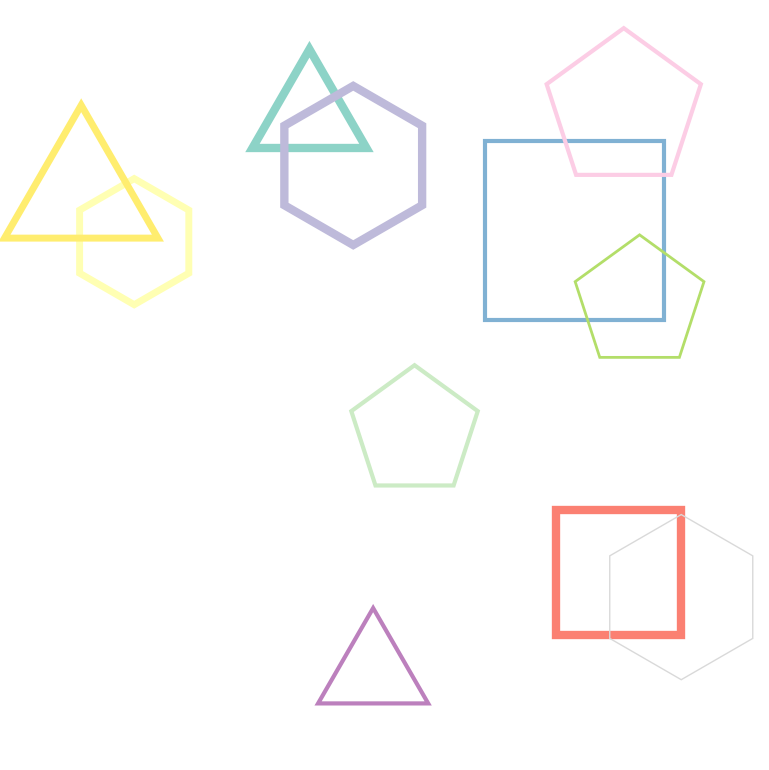[{"shape": "triangle", "thickness": 3, "radius": 0.43, "center": [0.402, 0.851]}, {"shape": "hexagon", "thickness": 2.5, "radius": 0.41, "center": [0.174, 0.686]}, {"shape": "hexagon", "thickness": 3, "radius": 0.52, "center": [0.459, 0.785]}, {"shape": "square", "thickness": 3, "radius": 0.41, "center": [0.803, 0.256]}, {"shape": "square", "thickness": 1.5, "radius": 0.58, "center": [0.746, 0.701]}, {"shape": "pentagon", "thickness": 1, "radius": 0.44, "center": [0.831, 0.607]}, {"shape": "pentagon", "thickness": 1.5, "radius": 0.53, "center": [0.81, 0.858]}, {"shape": "hexagon", "thickness": 0.5, "radius": 0.54, "center": [0.885, 0.225]}, {"shape": "triangle", "thickness": 1.5, "radius": 0.41, "center": [0.485, 0.128]}, {"shape": "pentagon", "thickness": 1.5, "radius": 0.43, "center": [0.538, 0.439]}, {"shape": "triangle", "thickness": 2.5, "radius": 0.58, "center": [0.105, 0.748]}]